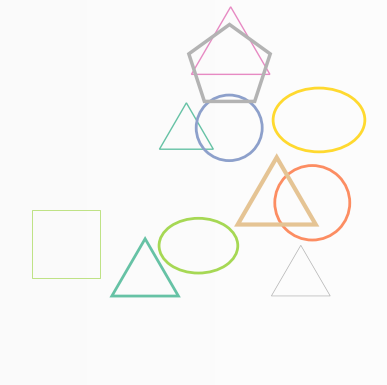[{"shape": "triangle", "thickness": 2, "radius": 0.5, "center": [0.375, 0.281]}, {"shape": "triangle", "thickness": 1, "radius": 0.4, "center": [0.481, 0.653]}, {"shape": "circle", "thickness": 2, "radius": 0.48, "center": [0.806, 0.473]}, {"shape": "circle", "thickness": 2, "radius": 0.43, "center": [0.591, 0.668]}, {"shape": "triangle", "thickness": 1, "radius": 0.58, "center": [0.595, 0.865]}, {"shape": "square", "thickness": 0.5, "radius": 0.44, "center": [0.17, 0.366]}, {"shape": "oval", "thickness": 2, "radius": 0.51, "center": [0.512, 0.362]}, {"shape": "oval", "thickness": 2, "radius": 0.59, "center": [0.823, 0.688]}, {"shape": "triangle", "thickness": 3, "radius": 0.58, "center": [0.714, 0.475]}, {"shape": "pentagon", "thickness": 2.5, "radius": 0.55, "center": [0.592, 0.826]}, {"shape": "triangle", "thickness": 0.5, "radius": 0.44, "center": [0.776, 0.275]}]